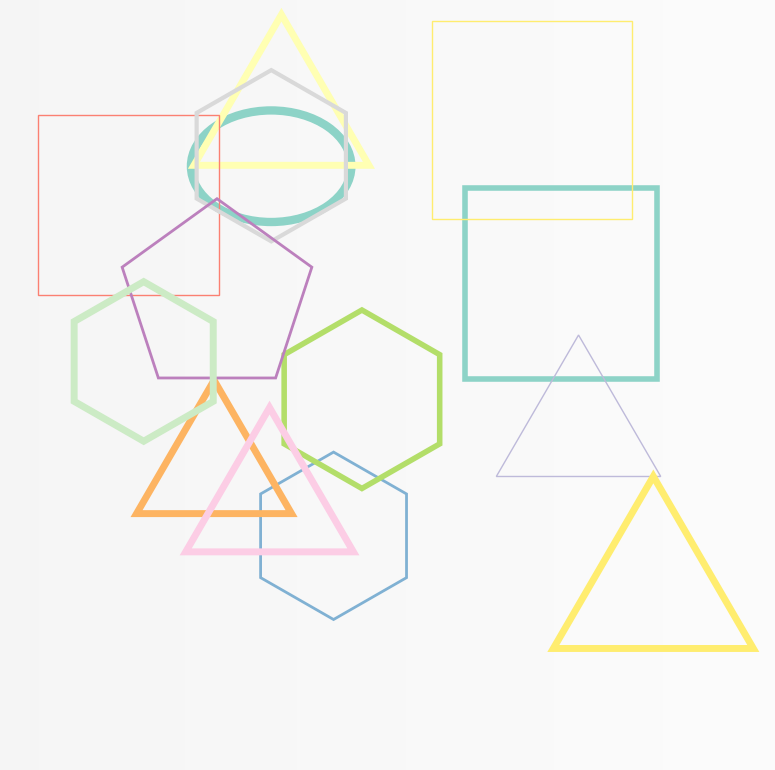[{"shape": "square", "thickness": 2, "radius": 0.62, "center": [0.724, 0.631]}, {"shape": "oval", "thickness": 3, "radius": 0.52, "center": [0.35, 0.784]}, {"shape": "triangle", "thickness": 2.5, "radius": 0.65, "center": [0.363, 0.85]}, {"shape": "triangle", "thickness": 0.5, "radius": 0.61, "center": [0.746, 0.442]}, {"shape": "square", "thickness": 0.5, "radius": 0.58, "center": [0.166, 0.733]}, {"shape": "hexagon", "thickness": 1, "radius": 0.54, "center": [0.43, 0.304]}, {"shape": "triangle", "thickness": 2.5, "radius": 0.58, "center": [0.276, 0.391]}, {"shape": "hexagon", "thickness": 2, "radius": 0.58, "center": [0.467, 0.481]}, {"shape": "triangle", "thickness": 2.5, "radius": 0.62, "center": [0.348, 0.346]}, {"shape": "hexagon", "thickness": 1.5, "radius": 0.56, "center": [0.35, 0.798]}, {"shape": "pentagon", "thickness": 1, "radius": 0.64, "center": [0.28, 0.613]}, {"shape": "hexagon", "thickness": 2.5, "radius": 0.52, "center": [0.185, 0.531]}, {"shape": "triangle", "thickness": 2.5, "radius": 0.74, "center": [0.843, 0.232]}, {"shape": "square", "thickness": 0.5, "radius": 0.64, "center": [0.687, 0.844]}]